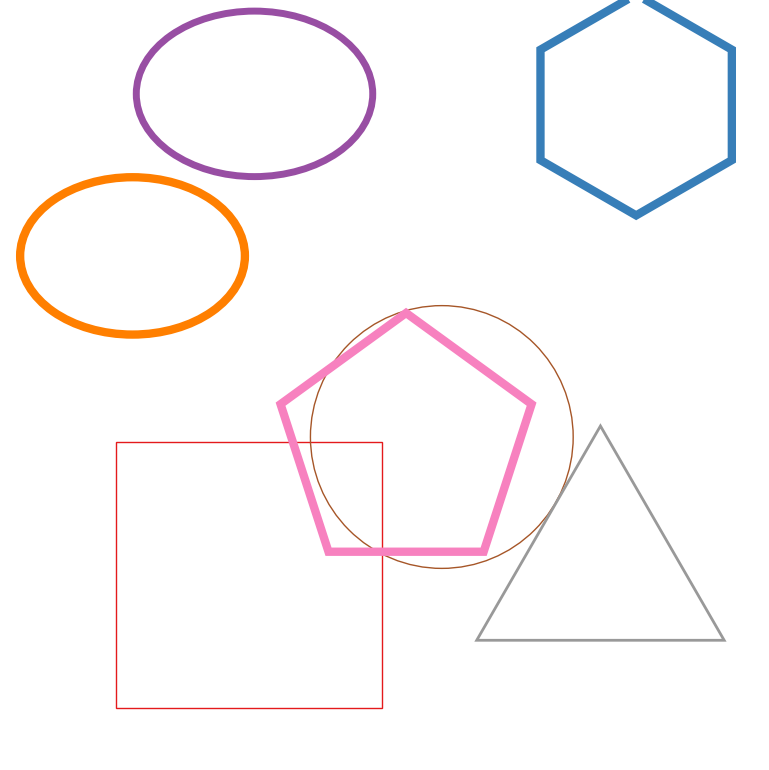[{"shape": "square", "thickness": 0.5, "radius": 0.87, "center": [0.323, 0.253]}, {"shape": "hexagon", "thickness": 3, "radius": 0.72, "center": [0.826, 0.864]}, {"shape": "oval", "thickness": 2.5, "radius": 0.77, "center": [0.331, 0.878]}, {"shape": "oval", "thickness": 3, "radius": 0.73, "center": [0.172, 0.668]}, {"shape": "circle", "thickness": 0.5, "radius": 0.85, "center": [0.574, 0.432]}, {"shape": "pentagon", "thickness": 3, "radius": 0.86, "center": [0.527, 0.422]}, {"shape": "triangle", "thickness": 1, "radius": 0.93, "center": [0.78, 0.261]}]